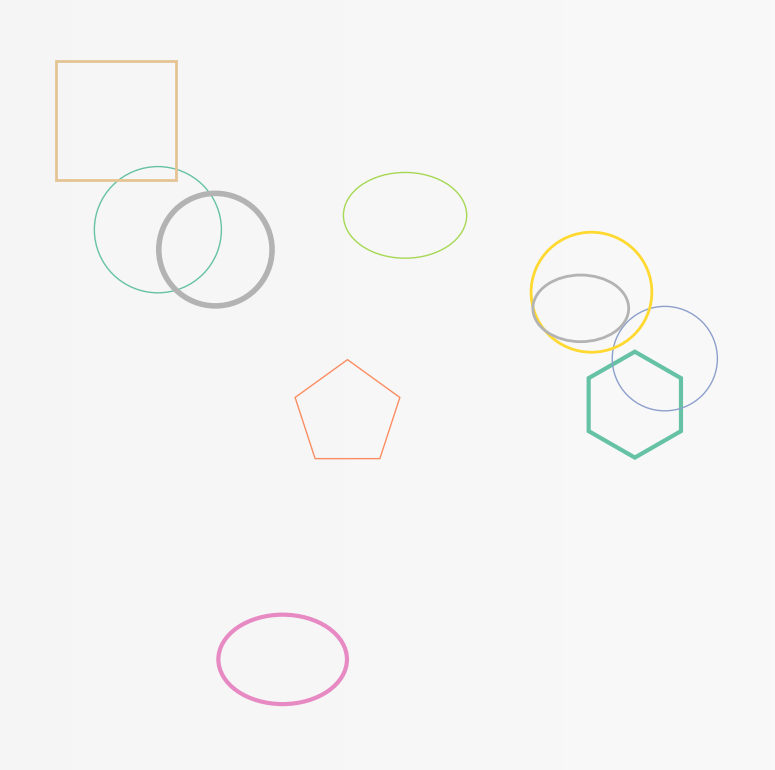[{"shape": "circle", "thickness": 0.5, "radius": 0.41, "center": [0.204, 0.702]}, {"shape": "hexagon", "thickness": 1.5, "radius": 0.34, "center": [0.819, 0.474]}, {"shape": "pentagon", "thickness": 0.5, "radius": 0.36, "center": [0.448, 0.462]}, {"shape": "circle", "thickness": 0.5, "radius": 0.34, "center": [0.858, 0.534]}, {"shape": "oval", "thickness": 1.5, "radius": 0.41, "center": [0.365, 0.144]}, {"shape": "oval", "thickness": 0.5, "radius": 0.4, "center": [0.523, 0.72]}, {"shape": "circle", "thickness": 1, "radius": 0.39, "center": [0.763, 0.62]}, {"shape": "square", "thickness": 1, "radius": 0.39, "center": [0.15, 0.844]}, {"shape": "circle", "thickness": 2, "radius": 0.37, "center": [0.278, 0.676]}, {"shape": "oval", "thickness": 1, "radius": 0.31, "center": [0.749, 0.6]}]